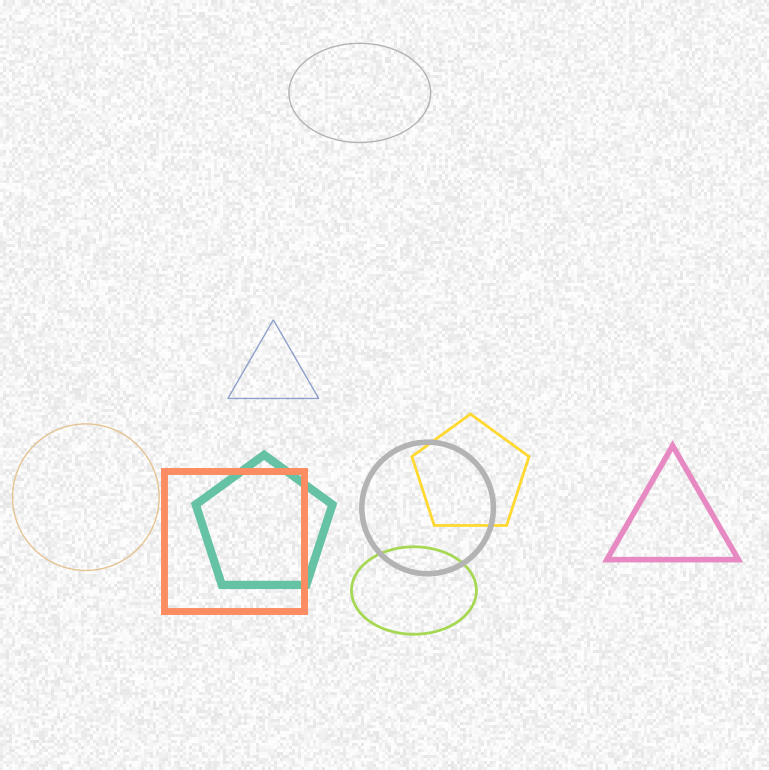[{"shape": "pentagon", "thickness": 3, "radius": 0.47, "center": [0.343, 0.316]}, {"shape": "square", "thickness": 2.5, "radius": 0.45, "center": [0.304, 0.297]}, {"shape": "triangle", "thickness": 0.5, "radius": 0.34, "center": [0.355, 0.517]}, {"shape": "triangle", "thickness": 2, "radius": 0.49, "center": [0.874, 0.322]}, {"shape": "oval", "thickness": 1, "radius": 0.41, "center": [0.538, 0.233]}, {"shape": "pentagon", "thickness": 1, "radius": 0.4, "center": [0.611, 0.382]}, {"shape": "circle", "thickness": 0.5, "radius": 0.48, "center": [0.111, 0.354]}, {"shape": "circle", "thickness": 2, "radius": 0.43, "center": [0.555, 0.34]}, {"shape": "oval", "thickness": 0.5, "radius": 0.46, "center": [0.467, 0.879]}]